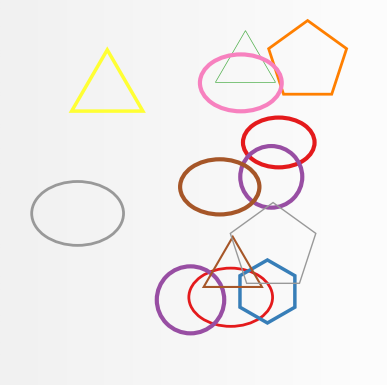[{"shape": "oval", "thickness": 3, "radius": 0.46, "center": [0.719, 0.63]}, {"shape": "oval", "thickness": 2, "radius": 0.54, "center": [0.595, 0.228]}, {"shape": "hexagon", "thickness": 2.5, "radius": 0.41, "center": [0.69, 0.243]}, {"shape": "triangle", "thickness": 0.5, "radius": 0.45, "center": [0.633, 0.831]}, {"shape": "circle", "thickness": 3, "radius": 0.44, "center": [0.492, 0.221]}, {"shape": "circle", "thickness": 3, "radius": 0.4, "center": [0.7, 0.541]}, {"shape": "pentagon", "thickness": 2, "radius": 0.53, "center": [0.794, 0.841]}, {"shape": "triangle", "thickness": 2.5, "radius": 0.53, "center": [0.277, 0.764]}, {"shape": "oval", "thickness": 3, "radius": 0.51, "center": [0.567, 0.515]}, {"shape": "triangle", "thickness": 1.5, "radius": 0.43, "center": [0.601, 0.298]}, {"shape": "oval", "thickness": 3, "radius": 0.53, "center": [0.621, 0.785]}, {"shape": "oval", "thickness": 2, "radius": 0.59, "center": [0.2, 0.446]}, {"shape": "pentagon", "thickness": 1, "radius": 0.58, "center": [0.705, 0.358]}]